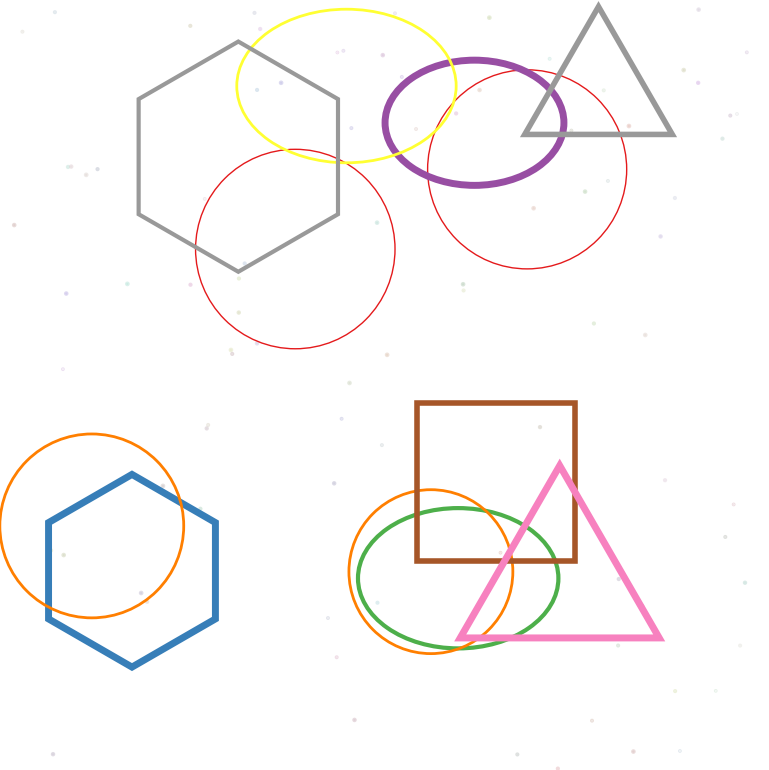[{"shape": "circle", "thickness": 0.5, "radius": 0.65, "center": [0.383, 0.677]}, {"shape": "circle", "thickness": 0.5, "radius": 0.65, "center": [0.685, 0.78]}, {"shape": "hexagon", "thickness": 2.5, "radius": 0.63, "center": [0.171, 0.259]}, {"shape": "oval", "thickness": 1.5, "radius": 0.65, "center": [0.595, 0.249]}, {"shape": "oval", "thickness": 2.5, "radius": 0.58, "center": [0.616, 0.841]}, {"shape": "circle", "thickness": 1, "radius": 0.53, "center": [0.56, 0.258]}, {"shape": "circle", "thickness": 1, "radius": 0.6, "center": [0.119, 0.317]}, {"shape": "oval", "thickness": 1, "radius": 0.71, "center": [0.45, 0.888]}, {"shape": "square", "thickness": 2, "radius": 0.51, "center": [0.644, 0.374]}, {"shape": "triangle", "thickness": 2.5, "radius": 0.75, "center": [0.727, 0.246]}, {"shape": "triangle", "thickness": 2, "radius": 0.55, "center": [0.777, 0.881]}, {"shape": "hexagon", "thickness": 1.5, "radius": 0.75, "center": [0.31, 0.797]}]